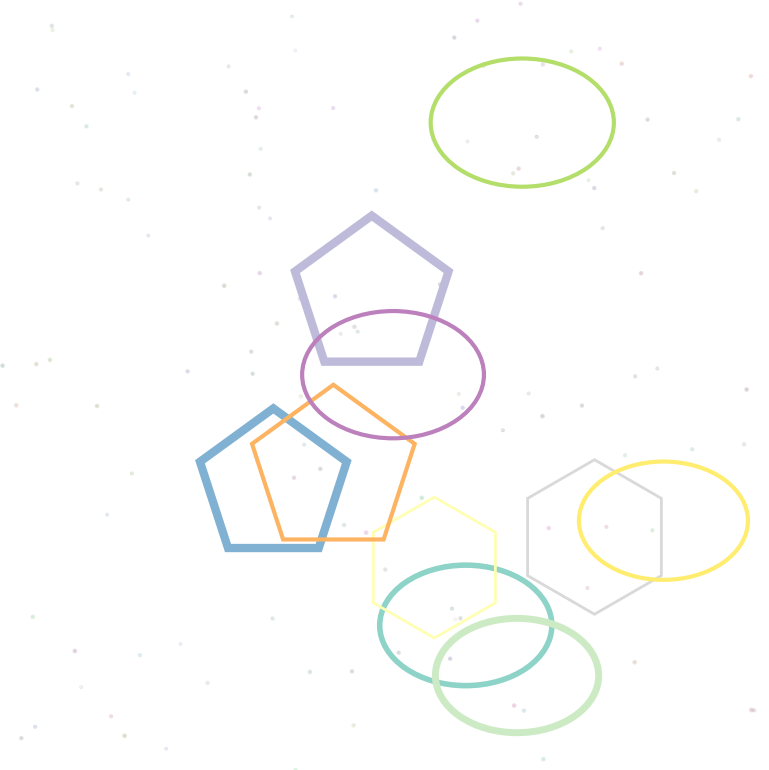[{"shape": "oval", "thickness": 2, "radius": 0.56, "center": [0.605, 0.188]}, {"shape": "hexagon", "thickness": 1, "radius": 0.46, "center": [0.564, 0.263]}, {"shape": "pentagon", "thickness": 3, "radius": 0.52, "center": [0.483, 0.615]}, {"shape": "pentagon", "thickness": 3, "radius": 0.5, "center": [0.355, 0.369]}, {"shape": "pentagon", "thickness": 1.5, "radius": 0.56, "center": [0.433, 0.389]}, {"shape": "oval", "thickness": 1.5, "radius": 0.59, "center": [0.678, 0.841]}, {"shape": "hexagon", "thickness": 1, "radius": 0.5, "center": [0.772, 0.303]}, {"shape": "oval", "thickness": 1.5, "radius": 0.59, "center": [0.51, 0.513]}, {"shape": "oval", "thickness": 2.5, "radius": 0.53, "center": [0.671, 0.123]}, {"shape": "oval", "thickness": 1.5, "radius": 0.55, "center": [0.862, 0.324]}]